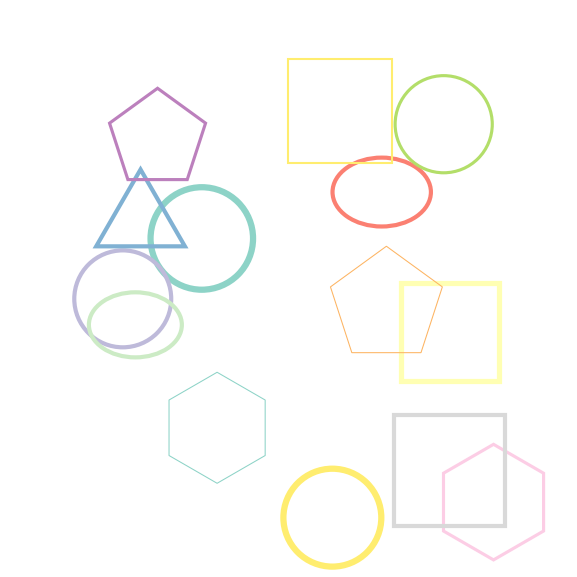[{"shape": "hexagon", "thickness": 0.5, "radius": 0.48, "center": [0.376, 0.258]}, {"shape": "circle", "thickness": 3, "radius": 0.44, "center": [0.349, 0.586]}, {"shape": "square", "thickness": 2.5, "radius": 0.42, "center": [0.779, 0.424]}, {"shape": "circle", "thickness": 2, "radius": 0.42, "center": [0.213, 0.482]}, {"shape": "oval", "thickness": 2, "radius": 0.43, "center": [0.661, 0.667]}, {"shape": "triangle", "thickness": 2, "radius": 0.44, "center": [0.243, 0.617]}, {"shape": "pentagon", "thickness": 0.5, "radius": 0.51, "center": [0.669, 0.471]}, {"shape": "circle", "thickness": 1.5, "radius": 0.42, "center": [0.768, 0.784]}, {"shape": "hexagon", "thickness": 1.5, "radius": 0.5, "center": [0.855, 0.13]}, {"shape": "square", "thickness": 2, "radius": 0.48, "center": [0.779, 0.185]}, {"shape": "pentagon", "thickness": 1.5, "radius": 0.44, "center": [0.273, 0.759]}, {"shape": "oval", "thickness": 2, "radius": 0.4, "center": [0.234, 0.437]}, {"shape": "circle", "thickness": 3, "radius": 0.42, "center": [0.576, 0.103]}, {"shape": "square", "thickness": 1, "radius": 0.45, "center": [0.589, 0.807]}]